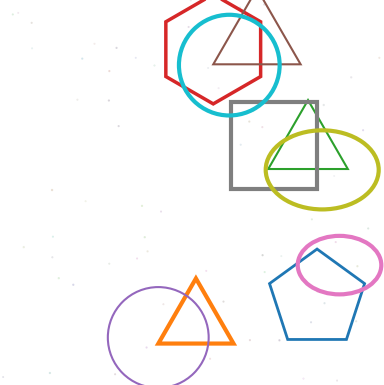[{"shape": "pentagon", "thickness": 2, "radius": 0.65, "center": [0.824, 0.223]}, {"shape": "triangle", "thickness": 3, "radius": 0.56, "center": [0.509, 0.164]}, {"shape": "triangle", "thickness": 1.5, "radius": 0.6, "center": [0.8, 0.621]}, {"shape": "hexagon", "thickness": 2.5, "radius": 0.71, "center": [0.554, 0.872]}, {"shape": "circle", "thickness": 1.5, "radius": 0.65, "center": [0.411, 0.123]}, {"shape": "triangle", "thickness": 1.5, "radius": 0.65, "center": [0.667, 0.898]}, {"shape": "oval", "thickness": 3, "radius": 0.54, "center": [0.882, 0.311]}, {"shape": "square", "thickness": 3, "radius": 0.56, "center": [0.711, 0.622]}, {"shape": "oval", "thickness": 3, "radius": 0.73, "center": [0.837, 0.559]}, {"shape": "circle", "thickness": 3, "radius": 0.65, "center": [0.596, 0.831]}]